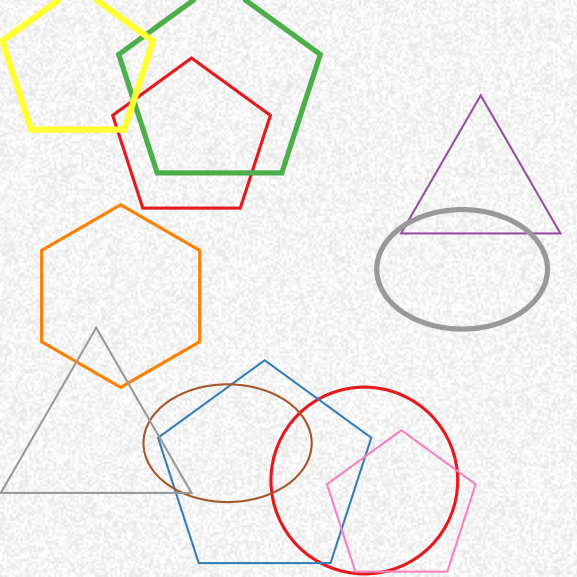[{"shape": "pentagon", "thickness": 1.5, "radius": 0.72, "center": [0.332, 0.755]}, {"shape": "circle", "thickness": 1.5, "radius": 0.81, "center": [0.631, 0.167]}, {"shape": "pentagon", "thickness": 1, "radius": 0.97, "center": [0.458, 0.181]}, {"shape": "pentagon", "thickness": 2.5, "radius": 0.92, "center": [0.38, 0.848]}, {"shape": "triangle", "thickness": 1, "radius": 0.8, "center": [0.832, 0.675]}, {"shape": "hexagon", "thickness": 1.5, "radius": 0.79, "center": [0.209, 0.486]}, {"shape": "pentagon", "thickness": 3, "radius": 0.69, "center": [0.135, 0.886]}, {"shape": "oval", "thickness": 1, "radius": 0.73, "center": [0.394, 0.232]}, {"shape": "pentagon", "thickness": 1, "radius": 0.68, "center": [0.695, 0.119]}, {"shape": "oval", "thickness": 2.5, "radius": 0.74, "center": [0.8, 0.533]}, {"shape": "triangle", "thickness": 1, "radius": 0.95, "center": [0.167, 0.241]}]